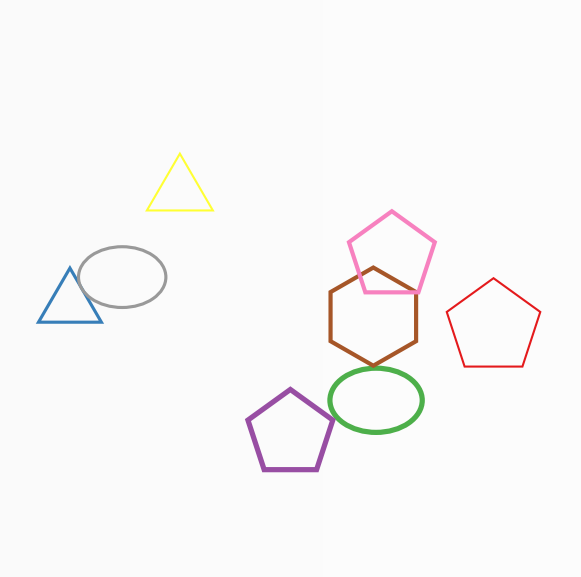[{"shape": "pentagon", "thickness": 1, "radius": 0.42, "center": [0.849, 0.433]}, {"shape": "triangle", "thickness": 1.5, "radius": 0.31, "center": [0.12, 0.472]}, {"shape": "oval", "thickness": 2.5, "radius": 0.4, "center": [0.647, 0.306]}, {"shape": "pentagon", "thickness": 2.5, "radius": 0.38, "center": [0.5, 0.248]}, {"shape": "triangle", "thickness": 1, "radius": 0.33, "center": [0.309, 0.667]}, {"shape": "hexagon", "thickness": 2, "radius": 0.42, "center": [0.642, 0.451]}, {"shape": "pentagon", "thickness": 2, "radius": 0.39, "center": [0.674, 0.556]}, {"shape": "oval", "thickness": 1.5, "radius": 0.38, "center": [0.21, 0.519]}]